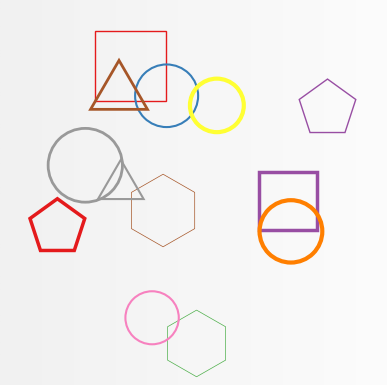[{"shape": "square", "thickness": 1, "radius": 0.46, "center": [0.338, 0.829]}, {"shape": "pentagon", "thickness": 2.5, "radius": 0.37, "center": [0.148, 0.409]}, {"shape": "circle", "thickness": 1.5, "radius": 0.41, "center": [0.43, 0.751]}, {"shape": "hexagon", "thickness": 0.5, "radius": 0.43, "center": [0.507, 0.108]}, {"shape": "pentagon", "thickness": 1, "radius": 0.38, "center": [0.845, 0.718]}, {"shape": "square", "thickness": 2.5, "radius": 0.38, "center": [0.743, 0.477]}, {"shape": "circle", "thickness": 3, "radius": 0.4, "center": [0.751, 0.399]}, {"shape": "circle", "thickness": 3, "radius": 0.35, "center": [0.56, 0.726]}, {"shape": "triangle", "thickness": 2, "radius": 0.42, "center": [0.307, 0.758]}, {"shape": "hexagon", "thickness": 0.5, "radius": 0.47, "center": [0.421, 0.453]}, {"shape": "circle", "thickness": 1.5, "radius": 0.34, "center": [0.393, 0.175]}, {"shape": "circle", "thickness": 2, "radius": 0.48, "center": [0.22, 0.571]}, {"shape": "triangle", "thickness": 1.5, "radius": 0.34, "center": [0.312, 0.517]}]